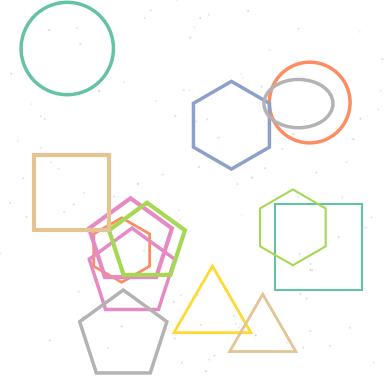[{"shape": "square", "thickness": 1.5, "radius": 0.56, "center": [0.828, 0.358]}, {"shape": "circle", "thickness": 2.5, "radius": 0.6, "center": [0.175, 0.874]}, {"shape": "hexagon", "thickness": 2, "radius": 0.42, "center": [0.316, 0.35]}, {"shape": "circle", "thickness": 2.5, "radius": 0.52, "center": [0.804, 0.734]}, {"shape": "hexagon", "thickness": 2.5, "radius": 0.57, "center": [0.601, 0.675]}, {"shape": "pentagon", "thickness": 2.5, "radius": 0.58, "center": [0.343, 0.291]}, {"shape": "pentagon", "thickness": 3, "radius": 0.57, "center": [0.339, 0.372]}, {"shape": "pentagon", "thickness": 3, "radius": 0.52, "center": [0.382, 0.37]}, {"shape": "hexagon", "thickness": 1.5, "radius": 0.49, "center": [0.761, 0.409]}, {"shape": "triangle", "thickness": 2, "radius": 0.58, "center": [0.552, 0.194]}, {"shape": "square", "thickness": 3, "radius": 0.49, "center": [0.185, 0.5]}, {"shape": "triangle", "thickness": 2, "radius": 0.5, "center": [0.683, 0.137]}, {"shape": "pentagon", "thickness": 2.5, "radius": 0.6, "center": [0.32, 0.128]}, {"shape": "oval", "thickness": 2.5, "radius": 0.45, "center": [0.775, 0.731]}]